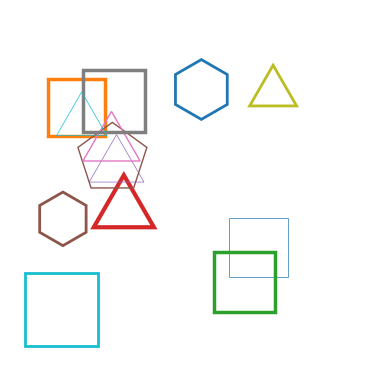[{"shape": "square", "thickness": 0.5, "radius": 0.38, "center": [0.67, 0.358]}, {"shape": "hexagon", "thickness": 2, "radius": 0.39, "center": [0.523, 0.768]}, {"shape": "square", "thickness": 2.5, "radius": 0.37, "center": [0.198, 0.722]}, {"shape": "square", "thickness": 2.5, "radius": 0.39, "center": [0.635, 0.267]}, {"shape": "triangle", "thickness": 3, "radius": 0.45, "center": [0.322, 0.455]}, {"shape": "triangle", "thickness": 0.5, "radius": 0.41, "center": [0.303, 0.568]}, {"shape": "hexagon", "thickness": 2, "radius": 0.35, "center": [0.163, 0.431]}, {"shape": "pentagon", "thickness": 1, "radius": 0.47, "center": [0.292, 0.588]}, {"shape": "triangle", "thickness": 1, "radius": 0.43, "center": [0.29, 0.625]}, {"shape": "square", "thickness": 2.5, "radius": 0.4, "center": [0.296, 0.738]}, {"shape": "triangle", "thickness": 2, "radius": 0.35, "center": [0.709, 0.76]}, {"shape": "square", "thickness": 2, "radius": 0.47, "center": [0.159, 0.195]}, {"shape": "triangle", "thickness": 0.5, "radius": 0.38, "center": [0.212, 0.686]}]